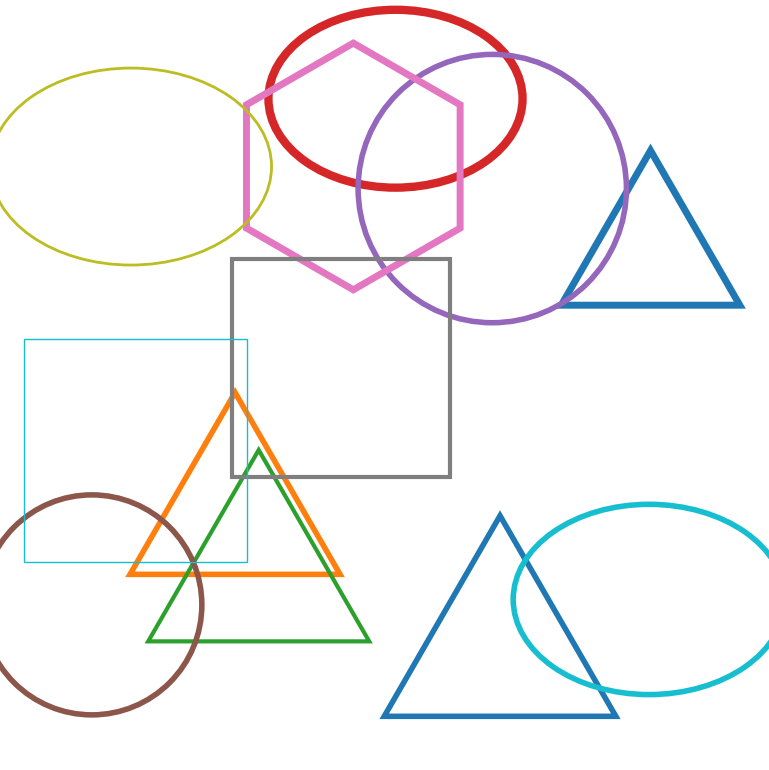[{"shape": "triangle", "thickness": 2.5, "radius": 0.67, "center": [0.845, 0.671]}, {"shape": "triangle", "thickness": 2, "radius": 0.87, "center": [0.649, 0.157]}, {"shape": "triangle", "thickness": 2, "radius": 0.79, "center": [0.305, 0.333]}, {"shape": "triangle", "thickness": 1.5, "radius": 0.83, "center": [0.336, 0.25]}, {"shape": "oval", "thickness": 3, "radius": 0.83, "center": [0.514, 0.872]}, {"shape": "circle", "thickness": 2, "radius": 0.87, "center": [0.639, 0.755]}, {"shape": "circle", "thickness": 2, "radius": 0.71, "center": [0.119, 0.214]}, {"shape": "hexagon", "thickness": 2.5, "radius": 0.8, "center": [0.459, 0.784]}, {"shape": "square", "thickness": 1.5, "radius": 0.71, "center": [0.443, 0.522]}, {"shape": "oval", "thickness": 1, "radius": 0.91, "center": [0.17, 0.784]}, {"shape": "oval", "thickness": 2, "radius": 0.88, "center": [0.843, 0.221]}, {"shape": "square", "thickness": 0.5, "radius": 0.72, "center": [0.175, 0.415]}]